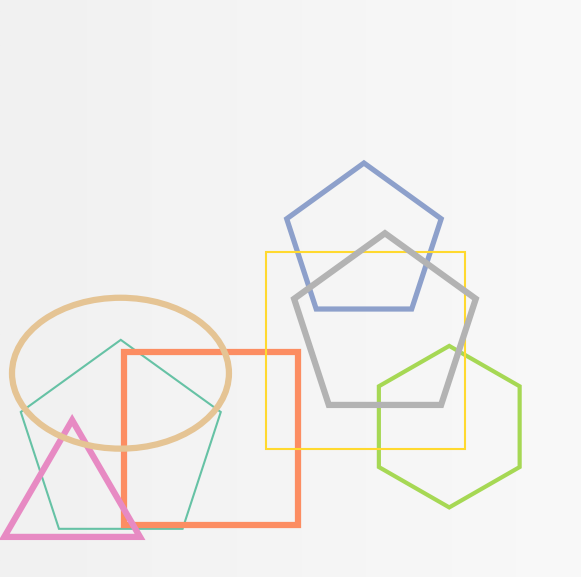[{"shape": "pentagon", "thickness": 1, "radius": 0.9, "center": [0.208, 0.23]}, {"shape": "square", "thickness": 3, "radius": 0.75, "center": [0.362, 0.241]}, {"shape": "pentagon", "thickness": 2.5, "radius": 0.7, "center": [0.626, 0.577]}, {"shape": "triangle", "thickness": 3, "radius": 0.67, "center": [0.124, 0.137]}, {"shape": "hexagon", "thickness": 2, "radius": 0.7, "center": [0.773, 0.26]}, {"shape": "square", "thickness": 1, "radius": 0.86, "center": [0.628, 0.392]}, {"shape": "oval", "thickness": 3, "radius": 0.93, "center": [0.207, 0.353]}, {"shape": "pentagon", "thickness": 3, "radius": 0.82, "center": [0.662, 0.431]}]